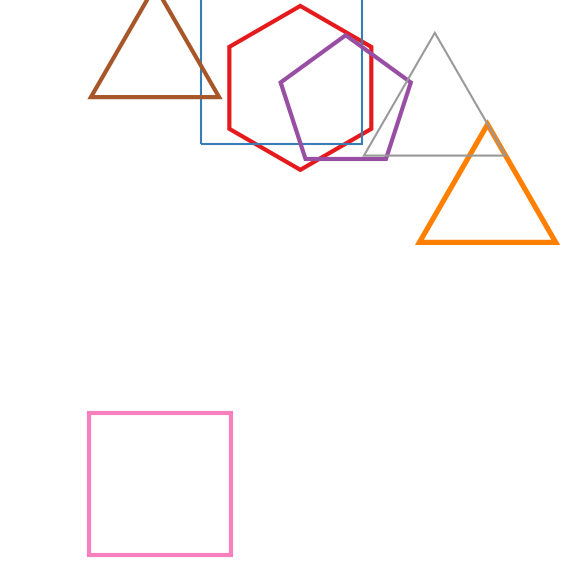[{"shape": "hexagon", "thickness": 2, "radius": 0.71, "center": [0.52, 0.847]}, {"shape": "square", "thickness": 1, "radius": 0.7, "center": [0.487, 0.889]}, {"shape": "pentagon", "thickness": 2, "radius": 0.59, "center": [0.599, 0.82]}, {"shape": "triangle", "thickness": 2.5, "radius": 0.68, "center": [0.844, 0.648]}, {"shape": "triangle", "thickness": 2, "radius": 0.64, "center": [0.268, 0.895]}, {"shape": "square", "thickness": 2, "radius": 0.61, "center": [0.277, 0.161]}, {"shape": "triangle", "thickness": 1, "radius": 0.71, "center": [0.753, 0.801]}]